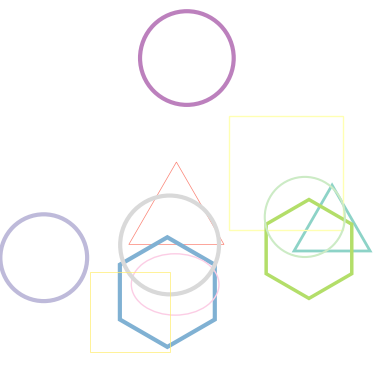[{"shape": "triangle", "thickness": 2, "radius": 0.57, "center": [0.863, 0.405]}, {"shape": "square", "thickness": 1, "radius": 0.74, "center": [0.742, 0.55]}, {"shape": "circle", "thickness": 3, "radius": 0.56, "center": [0.114, 0.331]}, {"shape": "triangle", "thickness": 0.5, "radius": 0.71, "center": [0.458, 0.436]}, {"shape": "hexagon", "thickness": 3, "radius": 0.71, "center": [0.435, 0.241]}, {"shape": "hexagon", "thickness": 2.5, "radius": 0.64, "center": [0.803, 0.353]}, {"shape": "oval", "thickness": 1, "radius": 0.57, "center": [0.455, 0.261]}, {"shape": "circle", "thickness": 3, "radius": 0.64, "center": [0.441, 0.364]}, {"shape": "circle", "thickness": 3, "radius": 0.61, "center": [0.485, 0.849]}, {"shape": "circle", "thickness": 1.5, "radius": 0.52, "center": [0.792, 0.436]}, {"shape": "square", "thickness": 0.5, "radius": 0.52, "center": [0.337, 0.189]}]